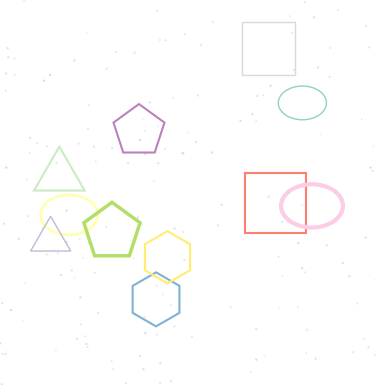[{"shape": "oval", "thickness": 1, "radius": 0.31, "center": [0.785, 0.733]}, {"shape": "oval", "thickness": 2, "radius": 0.37, "center": [0.179, 0.442]}, {"shape": "triangle", "thickness": 1, "radius": 0.3, "center": [0.132, 0.378]}, {"shape": "square", "thickness": 1.5, "radius": 0.39, "center": [0.715, 0.473]}, {"shape": "hexagon", "thickness": 1.5, "radius": 0.35, "center": [0.405, 0.222]}, {"shape": "pentagon", "thickness": 2.5, "radius": 0.38, "center": [0.291, 0.398]}, {"shape": "oval", "thickness": 3, "radius": 0.4, "center": [0.81, 0.465]}, {"shape": "square", "thickness": 1, "radius": 0.35, "center": [0.698, 0.874]}, {"shape": "pentagon", "thickness": 1.5, "radius": 0.35, "center": [0.361, 0.66]}, {"shape": "triangle", "thickness": 1.5, "radius": 0.38, "center": [0.154, 0.543]}, {"shape": "hexagon", "thickness": 1.5, "radius": 0.34, "center": [0.435, 0.332]}]